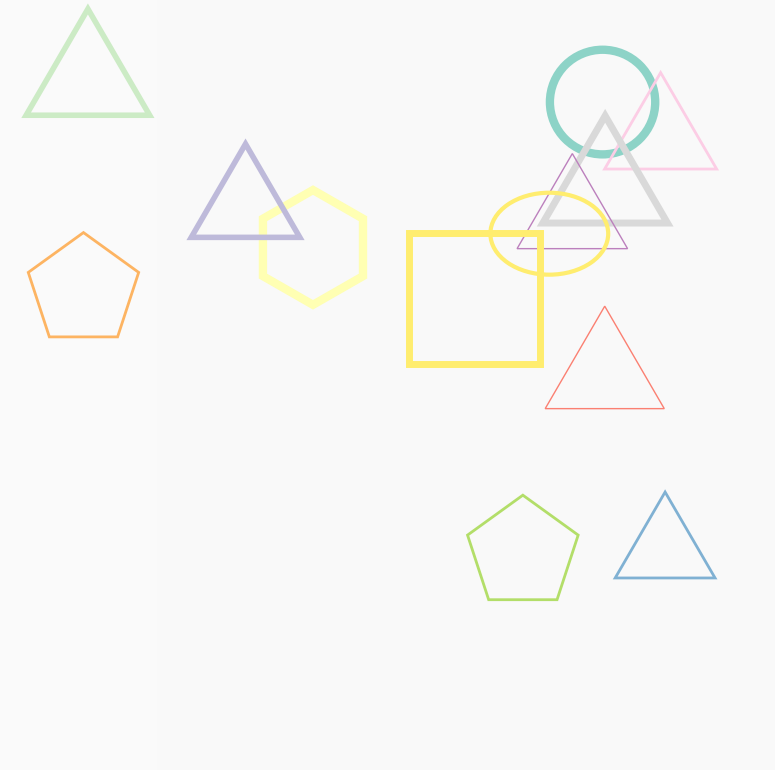[{"shape": "circle", "thickness": 3, "radius": 0.34, "center": [0.778, 0.867]}, {"shape": "hexagon", "thickness": 3, "radius": 0.37, "center": [0.404, 0.679]}, {"shape": "triangle", "thickness": 2, "radius": 0.4, "center": [0.317, 0.732]}, {"shape": "triangle", "thickness": 0.5, "radius": 0.44, "center": [0.78, 0.514]}, {"shape": "triangle", "thickness": 1, "radius": 0.37, "center": [0.858, 0.287]}, {"shape": "pentagon", "thickness": 1, "radius": 0.37, "center": [0.108, 0.623]}, {"shape": "pentagon", "thickness": 1, "radius": 0.38, "center": [0.675, 0.282]}, {"shape": "triangle", "thickness": 1, "radius": 0.42, "center": [0.852, 0.822]}, {"shape": "triangle", "thickness": 2.5, "radius": 0.46, "center": [0.781, 0.757]}, {"shape": "triangle", "thickness": 0.5, "radius": 0.41, "center": [0.738, 0.718]}, {"shape": "triangle", "thickness": 2, "radius": 0.46, "center": [0.113, 0.896]}, {"shape": "oval", "thickness": 1.5, "radius": 0.38, "center": [0.709, 0.697]}, {"shape": "square", "thickness": 2.5, "radius": 0.42, "center": [0.612, 0.612]}]